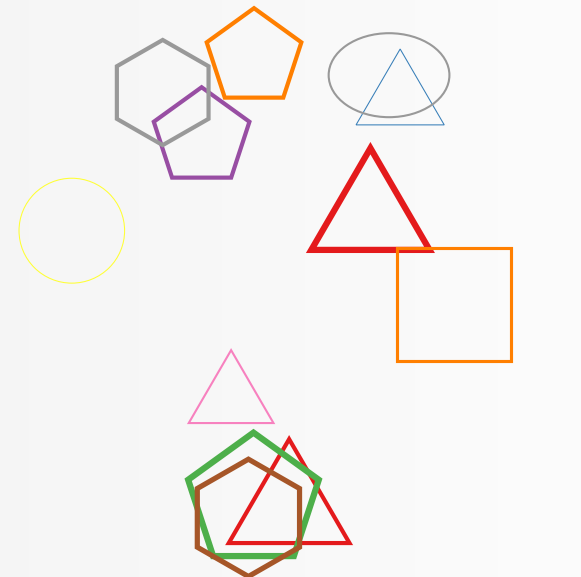[{"shape": "triangle", "thickness": 3, "radius": 0.59, "center": [0.637, 0.625]}, {"shape": "triangle", "thickness": 2, "radius": 0.6, "center": [0.497, 0.119]}, {"shape": "triangle", "thickness": 0.5, "radius": 0.44, "center": [0.688, 0.827]}, {"shape": "pentagon", "thickness": 3, "radius": 0.59, "center": [0.436, 0.132]}, {"shape": "pentagon", "thickness": 2, "radius": 0.43, "center": [0.347, 0.762]}, {"shape": "pentagon", "thickness": 2, "radius": 0.43, "center": [0.437, 0.899]}, {"shape": "square", "thickness": 1.5, "radius": 0.49, "center": [0.782, 0.472]}, {"shape": "circle", "thickness": 0.5, "radius": 0.45, "center": [0.124, 0.6]}, {"shape": "hexagon", "thickness": 2.5, "radius": 0.51, "center": [0.427, 0.102]}, {"shape": "triangle", "thickness": 1, "radius": 0.42, "center": [0.398, 0.309]}, {"shape": "oval", "thickness": 1, "radius": 0.52, "center": [0.669, 0.869]}, {"shape": "hexagon", "thickness": 2, "radius": 0.46, "center": [0.28, 0.839]}]